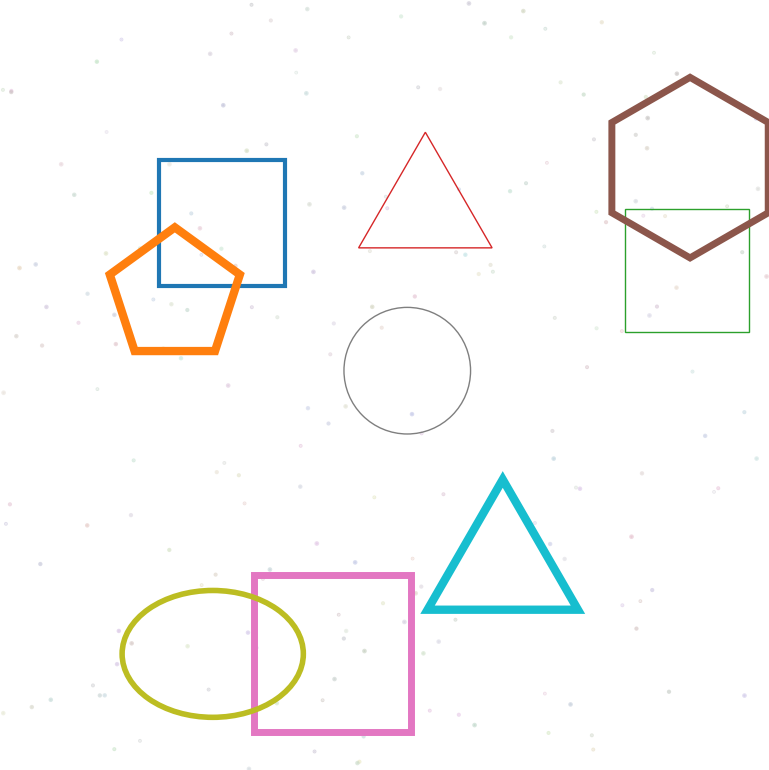[{"shape": "square", "thickness": 1.5, "radius": 0.41, "center": [0.288, 0.71]}, {"shape": "pentagon", "thickness": 3, "radius": 0.44, "center": [0.227, 0.616]}, {"shape": "square", "thickness": 0.5, "radius": 0.4, "center": [0.892, 0.649]}, {"shape": "triangle", "thickness": 0.5, "radius": 0.5, "center": [0.552, 0.728]}, {"shape": "hexagon", "thickness": 2.5, "radius": 0.59, "center": [0.896, 0.782]}, {"shape": "square", "thickness": 2.5, "radius": 0.51, "center": [0.432, 0.152]}, {"shape": "circle", "thickness": 0.5, "radius": 0.41, "center": [0.529, 0.519]}, {"shape": "oval", "thickness": 2, "radius": 0.59, "center": [0.276, 0.151]}, {"shape": "triangle", "thickness": 3, "radius": 0.56, "center": [0.653, 0.265]}]